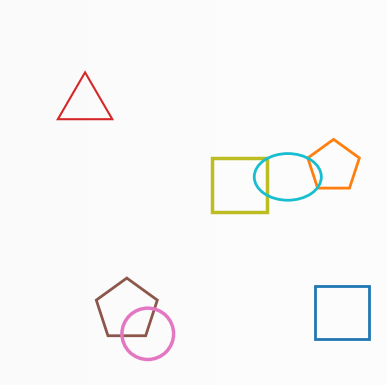[{"shape": "square", "thickness": 2, "radius": 0.35, "center": [0.883, 0.188]}, {"shape": "pentagon", "thickness": 2, "radius": 0.35, "center": [0.861, 0.568]}, {"shape": "triangle", "thickness": 1.5, "radius": 0.41, "center": [0.22, 0.731]}, {"shape": "pentagon", "thickness": 2, "radius": 0.41, "center": [0.327, 0.195]}, {"shape": "circle", "thickness": 2.5, "radius": 0.33, "center": [0.381, 0.133]}, {"shape": "square", "thickness": 2.5, "radius": 0.35, "center": [0.618, 0.52]}, {"shape": "oval", "thickness": 2, "radius": 0.43, "center": [0.743, 0.541]}]